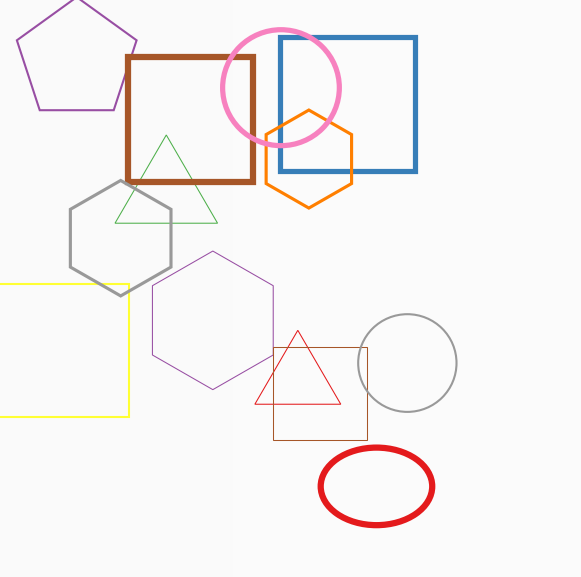[{"shape": "triangle", "thickness": 0.5, "radius": 0.43, "center": [0.512, 0.342]}, {"shape": "oval", "thickness": 3, "radius": 0.48, "center": [0.648, 0.157]}, {"shape": "square", "thickness": 2.5, "radius": 0.58, "center": [0.598, 0.82]}, {"shape": "triangle", "thickness": 0.5, "radius": 0.51, "center": [0.286, 0.664]}, {"shape": "hexagon", "thickness": 0.5, "radius": 0.6, "center": [0.366, 0.444]}, {"shape": "pentagon", "thickness": 1, "radius": 0.54, "center": [0.132, 0.896]}, {"shape": "hexagon", "thickness": 1.5, "radius": 0.42, "center": [0.531, 0.724]}, {"shape": "square", "thickness": 1, "radius": 0.58, "center": [0.107, 0.393]}, {"shape": "square", "thickness": 0.5, "radius": 0.4, "center": [0.551, 0.318]}, {"shape": "square", "thickness": 3, "radius": 0.54, "center": [0.328, 0.792]}, {"shape": "circle", "thickness": 2.5, "radius": 0.5, "center": [0.483, 0.847]}, {"shape": "circle", "thickness": 1, "radius": 0.42, "center": [0.701, 0.37]}, {"shape": "hexagon", "thickness": 1.5, "radius": 0.5, "center": [0.208, 0.587]}]